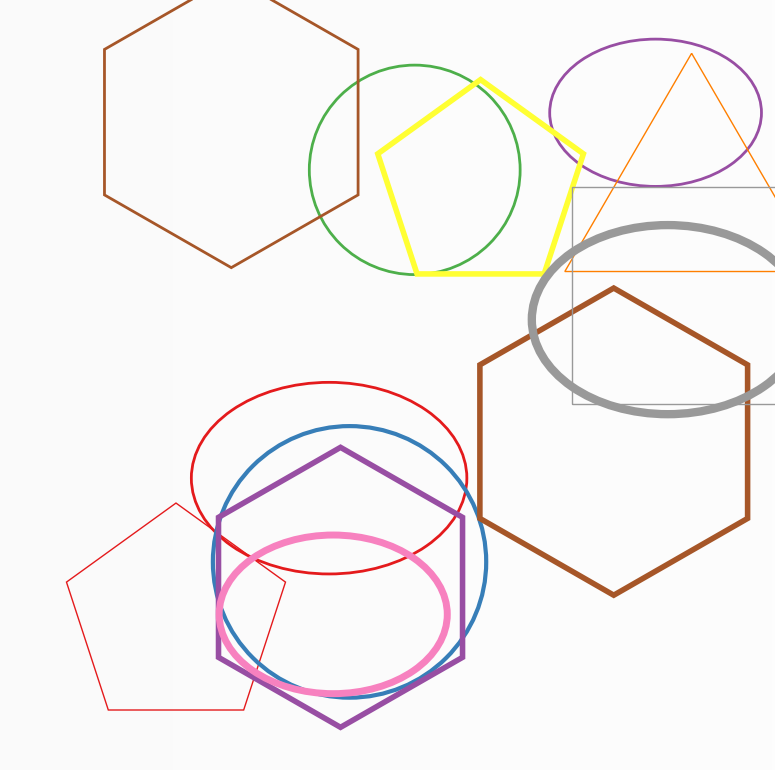[{"shape": "pentagon", "thickness": 0.5, "radius": 0.74, "center": [0.227, 0.198]}, {"shape": "oval", "thickness": 1, "radius": 0.89, "center": [0.425, 0.379]}, {"shape": "circle", "thickness": 1.5, "radius": 0.88, "center": [0.451, 0.27]}, {"shape": "circle", "thickness": 1, "radius": 0.68, "center": [0.535, 0.779]}, {"shape": "oval", "thickness": 1, "radius": 0.68, "center": [0.846, 0.854]}, {"shape": "hexagon", "thickness": 2, "radius": 0.91, "center": [0.439, 0.237]}, {"shape": "triangle", "thickness": 0.5, "radius": 0.94, "center": [0.892, 0.742]}, {"shape": "pentagon", "thickness": 2, "radius": 0.7, "center": [0.62, 0.757]}, {"shape": "hexagon", "thickness": 2, "radius": 1.0, "center": [0.792, 0.426]}, {"shape": "hexagon", "thickness": 1, "radius": 0.94, "center": [0.298, 0.841]}, {"shape": "oval", "thickness": 2.5, "radius": 0.74, "center": [0.43, 0.202]}, {"shape": "oval", "thickness": 3, "radius": 0.88, "center": [0.862, 0.585]}, {"shape": "square", "thickness": 0.5, "radius": 0.7, "center": [0.878, 0.617]}]